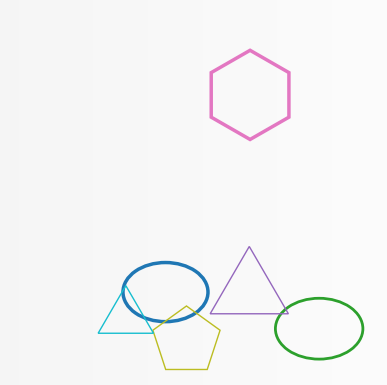[{"shape": "oval", "thickness": 2.5, "radius": 0.55, "center": [0.427, 0.241]}, {"shape": "oval", "thickness": 2, "radius": 0.56, "center": [0.824, 0.146]}, {"shape": "triangle", "thickness": 1, "radius": 0.58, "center": [0.643, 0.243]}, {"shape": "hexagon", "thickness": 2.5, "radius": 0.58, "center": [0.645, 0.754]}, {"shape": "pentagon", "thickness": 1, "radius": 0.46, "center": [0.481, 0.114]}, {"shape": "triangle", "thickness": 1, "radius": 0.41, "center": [0.325, 0.176]}]